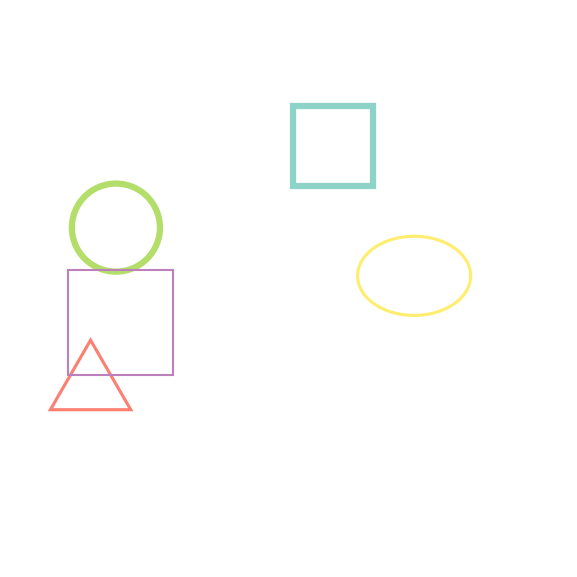[{"shape": "square", "thickness": 3, "radius": 0.35, "center": [0.577, 0.747]}, {"shape": "triangle", "thickness": 1.5, "radius": 0.4, "center": [0.157, 0.33]}, {"shape": "circle", "thickness": 3, "radius": 0.38, "center": [0.201, 0.605]}, {"shape": "square", "thickness": 1, "radius": 0.45, "center": [0.209, 0.44]}, {"shape": "oval", "thickness": 1.5, "radius": 0.49, "center": [0.717, 0.522]}]